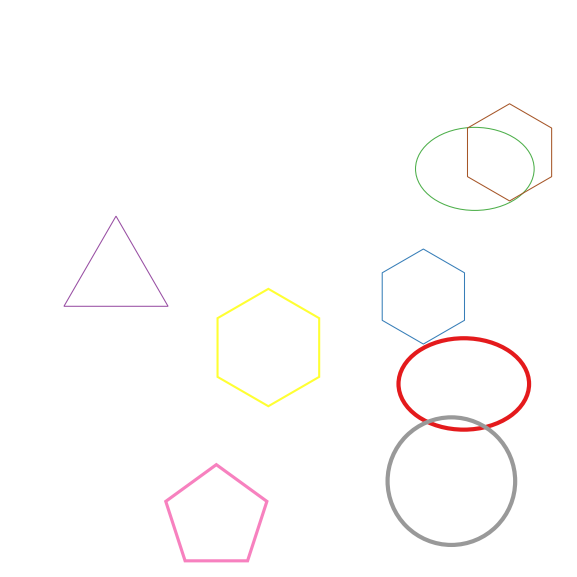[{"shape": "oval", "thickness": 2, "radius": 0.57, "center": [0.803, 0.334]}, {"shape": "hexagon", "thickness": 0.5, "radius": 0.41, "center": [0.733, 0.486]}, {"shape": "oval", "thickness": 0.5, "radius": 0.51, "center": [0.822, 0.707]}, {"shape": "triangle", "thickness": 0.5, "radius": 0.52, "center": [0.201, 0.521]}, {"shape": "hexagon", "thickness": 1, "radius": 0.51, "center": [0.465, 0.397]}, {"shape": "hexagon", "thickness": 0.5, "radius": 0.42, "center": [0.882, 0.735]}, {"shape": "pentagon", "thickness": 1.5, "radius": 0.46, "center": [0.375, 0.102]}, {"shape": "circle", "thickness": 2, "radius": 0.55, "center": [0.782, 0.166]}]